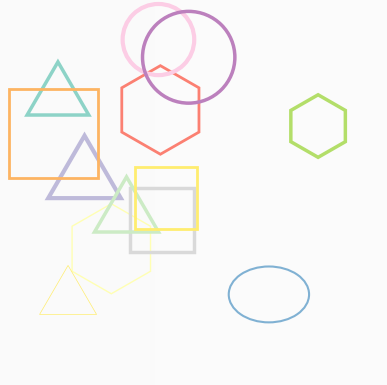[{"shape": "triangle", "thickness": 2.5, "radius": 0.46, "center": [0.15, 0.747]}, {"shape": "hexagon", "thickness": 1, "radius": 0.58, "center": [0.287, 0.354]}, {"shape": "triangle", "thickness": 3, "radius": 0.54, "center": [0.218, 0.539]}, {"shape": "hexagon", "thickness": 2, "radius": 0.58, "center": [0.414, 0.714]}, {"shape": "oval", "thickness": 1.5, "radius": 0.52, "center": [0.694, 0.235]}, {"shape": "square", "thickness": 2, "radius": 0.58, "center": [0.138, 0.654]}, {"shape": "hexagon", "thickness": 2.5, "radius": 0.41, "center": [0.821, 0.673]}, {"shape": "circle", "thickness": 3, "radius": 0.46, "center": [0.409, 0.897]}, {"shape": "square", "thickness": 2.5, "radius": 0.41, "center": [0.418, 0.428]}, {"shape": "circle", "thickness": 2.5, "radius": 0.6, "center": [0.487, 0.851]}, {"shape": "triangle", "thickness": 2.5, "radius": 0.48, "center": [0.327, 0.445]}, {"shape": "square", "thickness": 2, "radius": 0.4, "center": [0.429, 0.485]}, {"shape": "triangle", "thickness": 0.5, "radius": 0.43, "center": [0.176, 0.226]}]